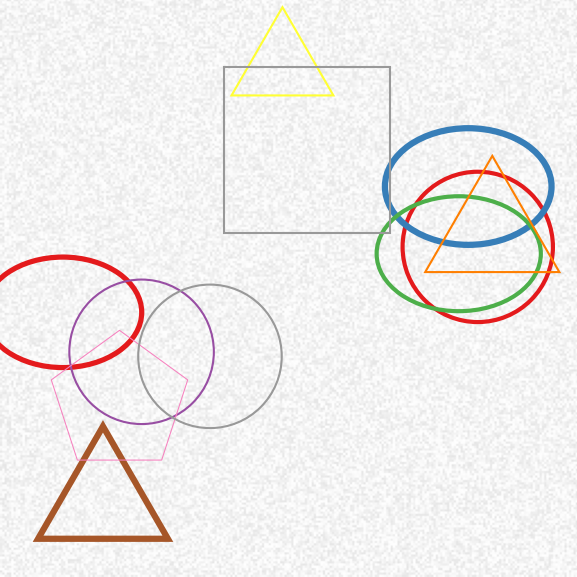[{"shape": "circle", "thickness": 2, "radius": 0.65, "center": [0.827, 0.572]}, {"shape": "oval", "thickness": 2.5, "radius": 0.68, "center": [0.109, 0.458]}, {"shape": "oval", "thickness": 3, "radius": 0.72, "center": [0.811, 0.676]}, {"shape": "oval", "thickness": 2, "radius": 0.71, "center": [0.794, 0.56]}, {"shape": "circle", "thickness": 1, "radius": 0.63, "center": [0.245, 0.39]}, {"shape": "triangle", "thickness": 1, "radius": 0.67, "center": [0.852, 0.595]}, {"shape": "triangle", "thickness": 1, "radius": 0.51, "center": [0.489, 0.885]}, {"shape": "triangle", "thickness": 3, "radius": 0.65, "center": [0.178, 0.131]}, {"shape": "pentagon", "thickness": 0.5, "radius": 0.62, "center": [0.207, 0.303]}, {"shape": "square", "thickness": 1, "radius": 0.72, "center": [0.532, 0.74]}, {"shape": "circle", "thickness": 1, "radius": 0.62, "center": [0.364, 0.382]}]